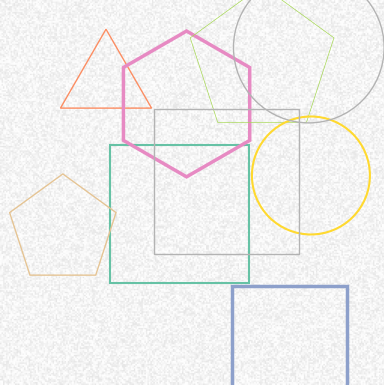[{"shape": "square", "thickness": 1.5, "radius": 0.9, "center": [0.466, 0.444]}, {"shape": "triangle", "thickness": 1, "radius": 0.68, "center": [0.275, 0.787]}, {"shape": "square", "thickness": 2.5, "radius": 0.74, "center": [0.752, 0.107]}, {"shape": "hexagon", "thickness": 2.5, "radius": 0.95, "center": [0.485, 0.73]}, {"shape": "pentagon", "thickness": 0.5, "radius": 0.98, "center": [0.681, 0.841]}, {"shape": "circle", "thickness": 1.5, "radius": 0.77, "center": [0.808, 0.544]}, {"shape": "pentagon", "thickness": 1, "radius": 0.73, "center": [0.163, 0.403]}, {"shape": "circle", "thickness": 1, "radius": 0.98, "center": [0.802, 0.876]}, {"shape": "square", "thickness": 1, "radius": 0.94, "center": [0.589, 0.529]}]